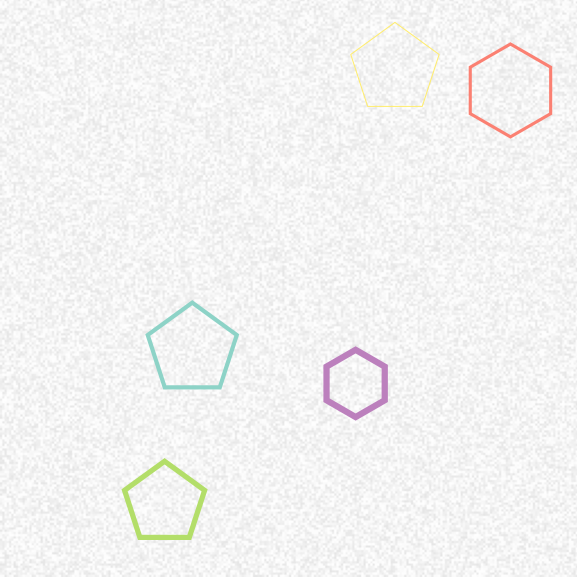[{"shape": "pentagon", "thickness": 2, "radius": 0.41, "center": [0.333, 0.394]}, {"shape": "hexagon", "thickness": 1.5, "radius": 0.4, "center": [0.884, 0.843]}, {"shape": "pentagon", "thickness": 2.5, "radius": 0.36, "center": [0.285, 0.128]}, {"shape": "hexagon", "thickness": 3, "radius": 0.29, "center": [0.616, 0.335]}, {"shape": "pentagon", "thickness": 0.5, "radius": 0.4, "center": [0.684, 0.88]}]